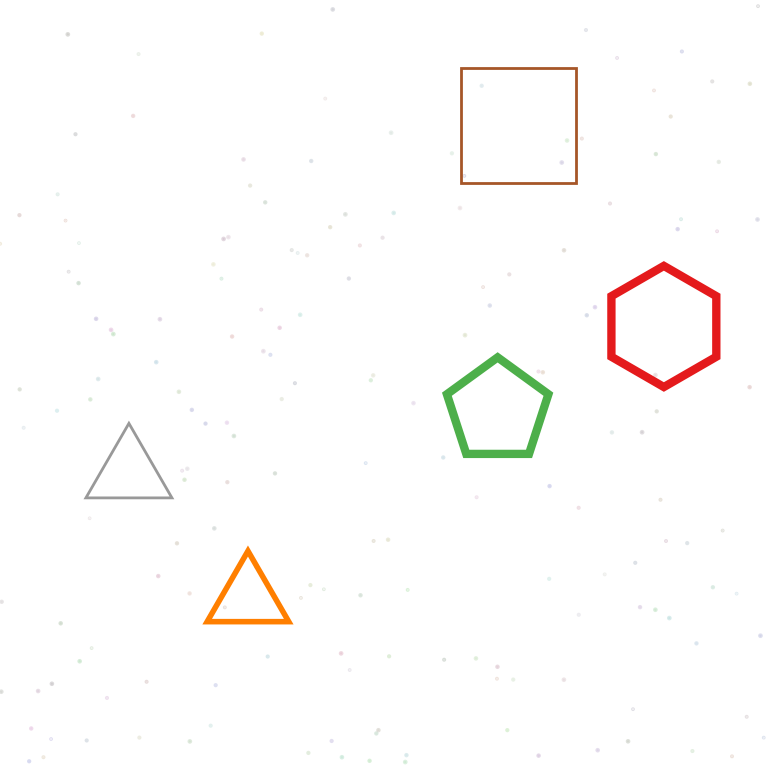[{"shape": "hexagon", "thickness": 3, "radius": 0.39, "center": [0.862, 0.576]}, {"shape": "pentagon", "thickness": 3, "radius": 0.35, "center": [0.646, 0.467]}, {"shape": "triangle", "thickness": 2, "radius": 0.31, "center": [0.322, 0.223]}, {"shape": "square", "thickness": 1, "radius": 0.37, "center": [0.674, 0.837]}, {"shape": "triangle", "thickness": 1, "radius": 0.32, "center": [0.167, 0.386]}]